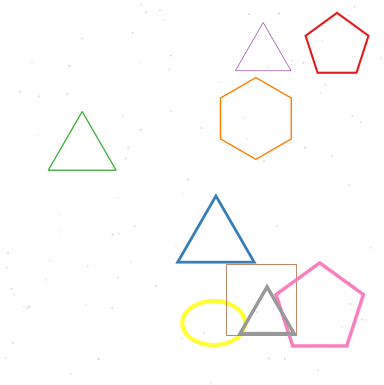[{"shape": "pentagon", "thickness": 1.5, "radius": 0.43, "center": [0.875, 0.881]}, {"shape": "triangle", "thickness": 2, "radius": 0.57, "center": [0.561, 0.376]}, {"shape": "triangle", "thickness": 1, "radius": 0.51, "center": [0.213, 0.609]}, {"shape": "triangle", "thickness": 0.5, "radius": 0.42, "center": [0.684, 0.858]}, {"shape": "hexagon", "thickness": 1, "radius": 0.53, "center": [0.665, 0.692]}, {"shape": "oval", "thickness": 3, "radius": 0.41, "center": [0.555, 0.161]}, {"shape": "square", "thickness": 0.5, "radius": 0.46, "center": [0.678, 0.222]}, {"shape": "pentagon", "thickness": 2.5, "radius": 0.6, "center": [0.83, 0.198]}, {"shape": "triangle", "thickness": 2.5, "radius": 0.4, "center": [0.694, 0.174]}]